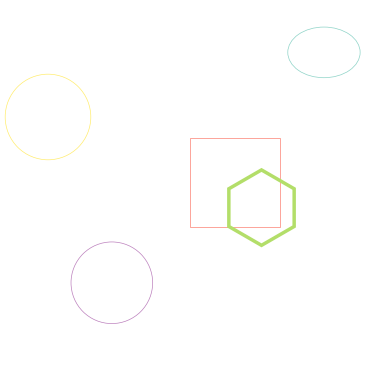[{"shape": "oval", "thickness": 0.5, "radius": 0.47, "center": [0.841, 0.864]}, {"shape": "square", "thickness": 0.5, "radius": 0.58, "center": [0.611, 0.526]}, {"shape": "hexagon", "thickness": 2.5, "radius": 0.49, "center": [0.679, 0.461]}, {"shape": "circle", "thickness": 0.5, "radius": 0.53, "center": [0.29, 0.266]}, {"shape": "circle", "thickness": 0.5, "radius": 0.56, "center": [0.125, 0.696]}]